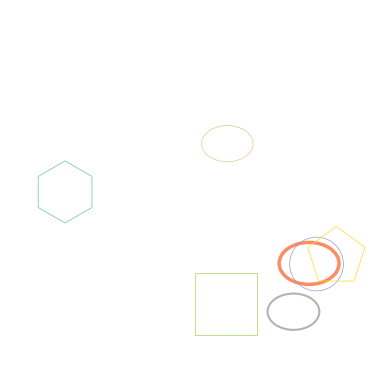[{"shape": "hexagon", "thickness": 0.5, "radius": 0.4, "center": [0.169, 0.501]}, {"shape": "oval", "thickness": 2.5, "radius": 0.39, "center": [0.803, 0.316]}, {"shape": "circle", "thickness": 0.5, "radius": 0.35, "center": [0.822, 0.314]}, {"shape": "square", "thickness": 0.5, "radius": 0.4, "center": [0.587, 0.21]}, {"shape": "pentagon", "thickness": 0.5, "radius": 0.39, "center": [0.874, 0.333]}, {"shape": "oval", "thickness": 0.5, "radius": 0.33, "center": [0.59, 0.627]}, {"shape": "oval", "thickness": 1.5, "radius": 0.34, "center": [0.762, 0.19]}]